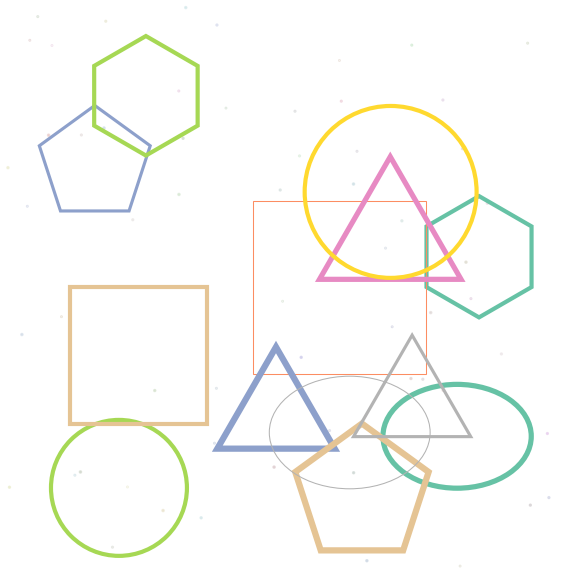[{"shape": "oval", "thickness": 2.5, "radius": 0.64, "center": [0.792, 0.244]}, {"shape": "hexagon", "thickness": 2, "radius": 0.53, "center": [0.829, 0.555]}, {"shape": "square", "thickness": 0.5, "radius": 0.75, "center": [0.587, 0.502]}, {"shape": "triangle", "thickness": 3, "radius": 0.59, "center": [0.478, 0.281]}, {"shape": "pentagon", "thickness": 1.5, "radius": 0.5, "center": [0.164, 0.716]}, {"shape": "triangle", "thickness": 2.5, "radius": 0.71, "center": [0.676, 0.586]}, {"shape": "circle", "thickness": 2, "radius": 0.59, "center": [0.206, 0.154]}, {"shape": "hexagon", "thickness": 2, "radius": 0.52, "center": [0.253, 0.833]}, {"shape": "circle", "thickness": 2, "radius": 0.74, "center": [0.676, 0.667]}, {"shape": "pentagon", "thickness": 3, "radius": 0.61, "center": [0.627, 0.144]}, {"shape": "square", "thickness": 2, "radius": 0.59, "center": [0.239, 0.384]}, {"shape": "triangle", "thickness": 1.5, "radius": 0.59, "center": [0.714, 0.302]}, {"shape": "oval", "thickness": 0.5, "radius": 0.7, "center": [0.606, 0.25]}]